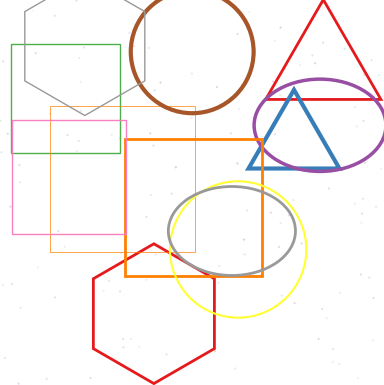[{"shape": "hexagon", "thickness": 2, "radius": 0.91, "center": [0.4, 0.185]}, {"shape": "triangle", "thickness": 2, "radius": 0.86, "center": [0.84, 0.828]}, {"shape": "triangle", "thickness": 3, "radius": 0.68, "center": [0.764, 0.63]}, {"shape": "square", "thickness": 1, "radius": 0.71, "center": [0.17, 0.744]}, {"shape": "oval", "thickness": 2.5, "radius": 0.86, "center": [0.831, 0.675]}, {"shape": "square", "thickness": 2, "radius": 0.89, "center": [0.502, 0.461]}, {"shape": "square", "thickness": 0.5, "radius": 0.94, "center": [0.318, 0.535]}, {"shape": "circle", "thickness": 1.5, "radius": 0.89, "center": [0.618, 0.352]}, {"shape": "circle", "thickness": 3, "radius": 0.8, "center": [0.499, 0.865]}, {"shape": "square", "thickness": 1, "radius": 0.74, "center": [0.18, 0.541]}, {"shape": "hexagon", "thickness": 1, "radius": 0.9, "center": [0.22, 0.88]}, {"shape": "oval", "thickness": 2, "radius": 0.83, "center": [0.602, 0.4]}]